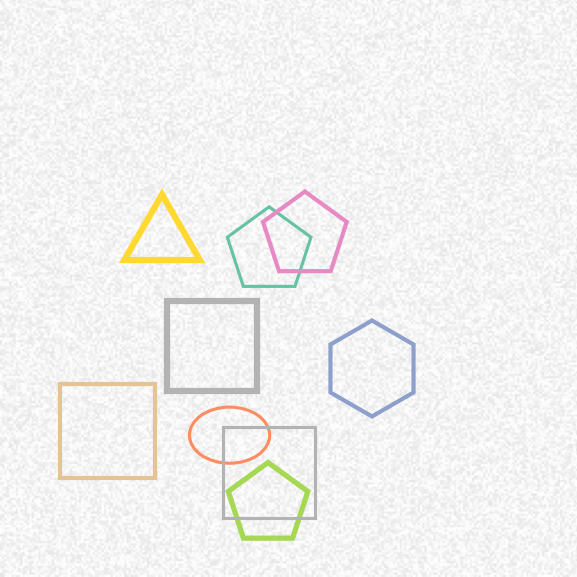[{"shape": "pentagon", "thickness": 1.5, "radius": 0.38, "center": [0.466, 0.565]}, {"shape": "oval", "thickness": 1.5, "radius": 0.35, "center": [0.398, 0.246]}, {"shape": "hexagon", "thickness": 2, "radius": 0.42, "center": [0.644, 0.361]}, {"shape": "pentagon", "thickness": 2, "radius": 0.38, "center": [0.528, 0.591]}, {"shape": "pentagon", "thickness": 2.5, "radius": 0.36, "center": [0.464, 0.126]}, {"shape": "triangle", "thickness": 3, "radius": 0.38, "center": [0.281, 0.587]}, {"shape": "square", "thickness": 2, "radius": 0.41, "center": [0.187, 0.253]}, {"shape": "square", "thickness": 1.5, "radius": 0.4, "center": [0.466, 0.181]}, {"shape": "square", "thickness": 3, "radius": 0.39, "center": [0.367, 0.4]}]